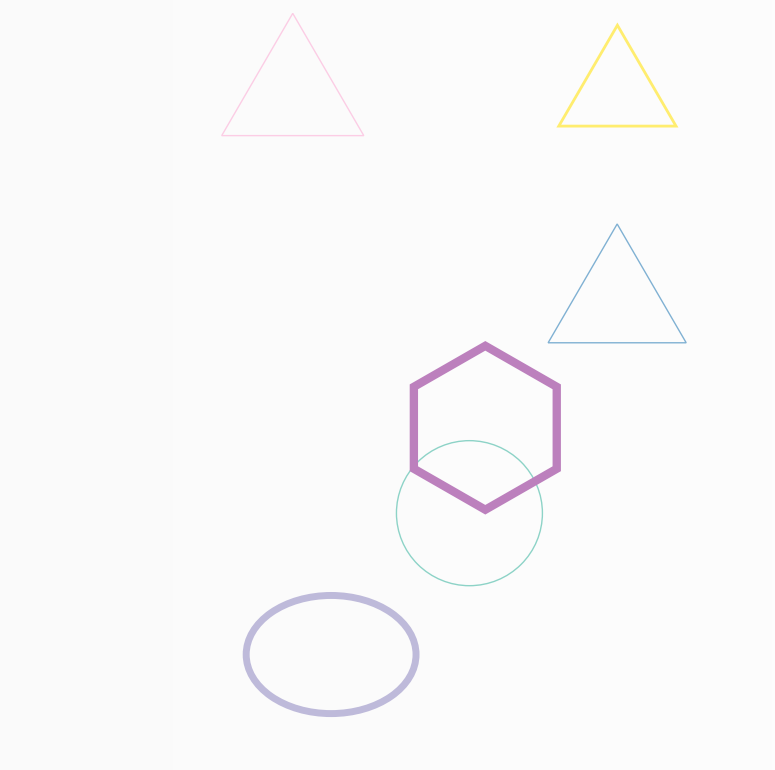[{"shape": "circle", "thickness": 0.5, "radius": 0.47, "center": [0.606, 0.334]}, {"shape": "oval", "thickness": 2.5, "radius": 0.55, "center": [0.427, 0.15]}, {"shape": "triangle", "thickness": 0.5, "radius": 0.51, "center": [0.796, 0.606]}, {"shape": "triangle", "thickness": 0.5, "radius": 0.53, "center": [0.378, 0.877]}, {"shape": "hexagon", "thickness": 3, "radius": 0.53, "center": [0.626, 0.444]}, {"shape": "triangle", "thickness": 1, "radius": 0.44, "center": [0.797, 0.88]}]